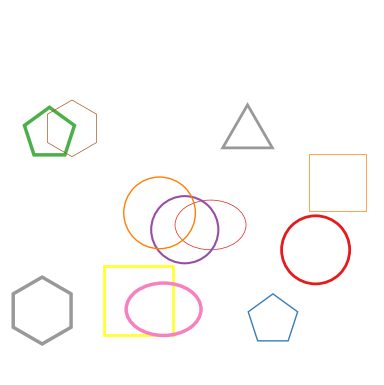[{"shape": "oval", "thickness": 0.5, "radius": 0.46, "center": [0.547, 0.416]}, {"shape": "circle", "thickness": 2, "radius": 0.44, "center": [0.82, 0.351]}, {"shape": "pentagon", "thickness": 1, "radius": 0.34, "center": [0.709, 0.169]}, {"shape": "pentagon", "thickness": 2.5, "radius": 0.34, "center": [0.128, 0.653]}, {"shape": "circle", "thickness": 1.5, "radius": 0.44, "center": [0.48, 0.403]}, {"shape": "circle", "thickness": 1, "radius": 0.47, "center": [0.414, 0.447]}, {"shape": "square", "thickness": 0.5, "radius": 0.37, "center": [0.876, 0.526]}, {"shape": "square", "thickness": 2, "radius": 0.45, "center": [0.359, 0.219]}, {"shape": "hexagon", "thickness": 0.5, "radius": 0.37, "center": [0.187, 0.667]}, {"shape": "oval", "thickness": 2.5, "radius": 0.49, "center": [0.425, 0.197]}, {"shape": "hexagon", "thickness": 2.5, "radius": 0.43, "center": [0.109, 0.193]}, {"shape": "triangle", "thickness": 2, "radius": 0.37, "center": [0.643, 0.653]}]